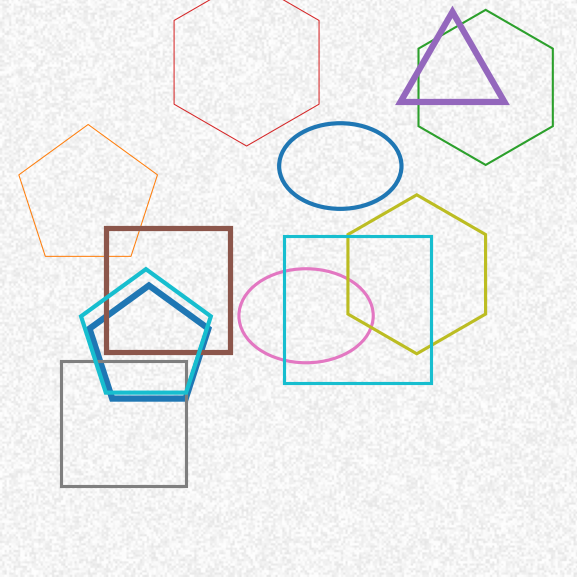[{"shape": "oval", "thickness": 2, "radius": 0.53, "center": [0.589, 0.712]}, {"shape": "pentagon", "thickness": 3, "radius": 0.54, "center": [0.258, 0.397]}, {"shape": "pentagon", "thickness": 0.5, "radius": 0.63, "center": [0.153, 0.657]}, {"shape": "hexagon", "thickness": 1, "radius": 0.67, "center": [0.841, 0.848]}, {"shape": "hexagon", "thickness": 0.5, "radius": 0.72, "center": [0.427, 0.891]}, {"shape": "triangle", "thickness": 3, "radius": 0.52, "center": [0.783, 0.875]}, {"shape": "square", "thickness": 2.5, "radius": 0.54, "center": [0.291, 0.497]}, {"shape": "oval", "thickness": 1.5, "radius": 0.58, "center": [0.53, 0.452]}, {"shape": "square", "thickness": 1.5, "radius": 0.54, "center": [0.213, 0.266]}, {"shape": "hexagon", "thickness": 1.5, "radius": 0.69, "center": [0.722, 0.524]}, {"shape": "pentagon", "thickness": 2, "radius": 0.59, "center": [0.253, 0.415]}, {"shape": "square", "thickness": 1.5, "radius": 0.64, "center": [0.619, 0.463]}]